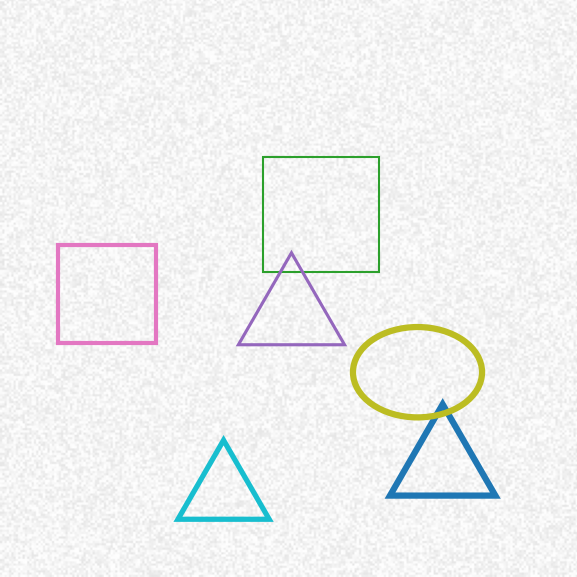[{"shape": "triangle", "thickness": 3, "radius": 0.53, "center": [0.767, 0.194]}, {"shape": "square", "thickness": 1, "radius": 0.5, "center": [0.556, 0.628]}, {"shape": "triangle", "thickness": 1.5, "radius": 0.53, "center": [0.505, 0.455]}, {"shape": "square", "thickness": 2, "radius": 0.42, "center": [0.185, 0.49]}, {"shape": "oval", "thickness": 3, "radius": 0.56, "center": [0.723, 0.355]}, {"shape": "triangle", "thickness": 2.5, "radius": 0.46, "center": [0.387, 0.146]}]